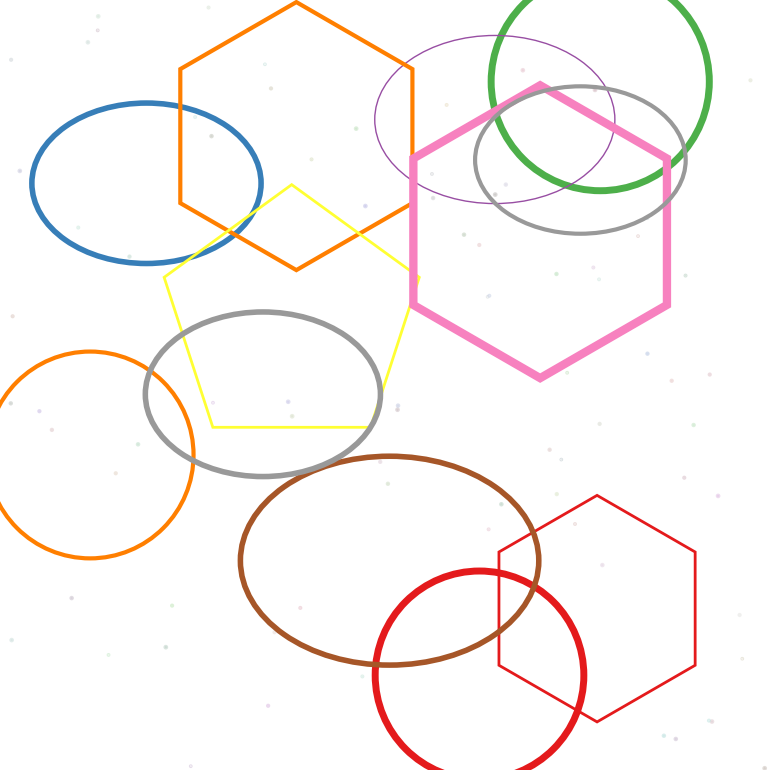[{"shape": "circle", "thickness": 2.5, "radius": 0.68, "center": [0.623, 0.123]}, {"shape": "hexagon", "thickness": 1, "radius": 0.74, "center": [0.775, 0.21]}, {"shape": "oval", "thickness": 2, "radius": 0.74, "center": [0.19, 0.762]}, {"shape": "circle", "thickness": 2.5, "radius": 0.71, "center": [0.78, 0.894]}, {"shape": "oval", "thickness": 0.5, "radius": 0.78, "center": [0.643, 0.845]}, {"shape": "hexagon", "thickness": 1.5, "radius": 0.87, "center": [0.385, 0.823]}, {"shape": "circle", "thickness": 1.5, "radius": 0.67, "center": [0.117, 0.409]}, {"shape": "pentagon", "thickness": 1, "radius": 0.87, "center": [0.379, 0.586]}, {"shape": "oval", "thickness": 2, "radius": 0.97, "center": [0.506, 0.272]}, {"shape": "hexagon", "thickness": 3, "radius": 0.95, "center": [0.701, 0.699]}, {"shape": "oval", "thickness": 1.5, "radius": 0.68, "center": [0.754, 0.792]}, {"shape": "oval", "thickness": 2, "radius": 0.76, "center": [0.341, 0.488]}]